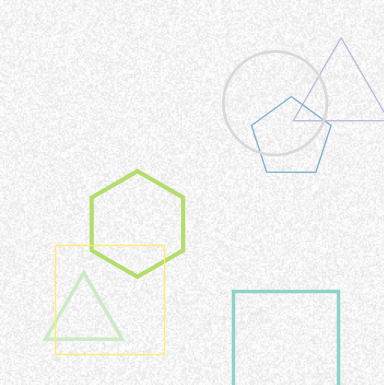[{"shape": "square", "thickness": 2.5, "radius": 0.68, "center": [0.741, 0.107]}, {"shape": "triangle", "thickness": 1, "radius": 0.72, "center": [0.886, 0.758]}, {"shape": "pentagon", "thickness": 1, "radius": 0.54, "center": [0.757, 0.641]}, {"shape": "hexagon", "thickness": 3, "radius": 0.69, "center": [0.357, 0.418]}, {"shape": "circle", "thickness": 2, "radius": 0.67, "center": [0.715, 0.732]}, {"shape": "triangle", "thickness": 2.5, "radius": 0.58, "center": [0.218, 0.177]}, {"shape": "square", "thickness": 1, "radius": 0.71, "center": [0.285, 0.222]}]